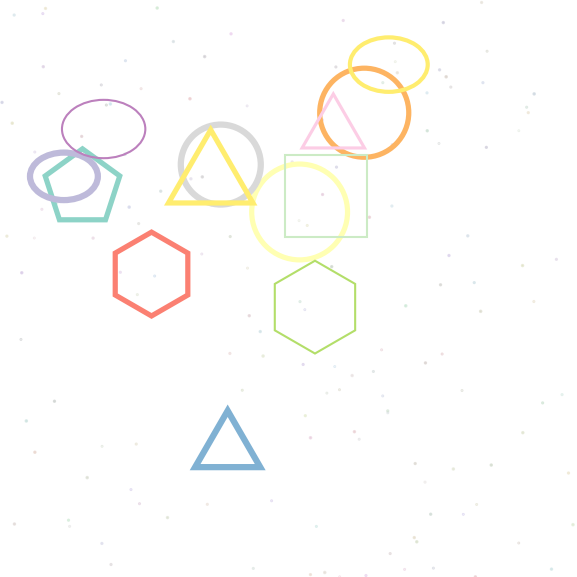[{"shape": "pentagon", "thickness": 2.5, "radius": 0.34, "center": [0.143, 0.673]}, {"shape": "circle", "thickness": 2.5, "radius": 0.41, "center": [0.519, 0.632]}, {"shape": "oval", "thickness": 3, "radius": 0.29, "center": [0.111, 0.694]}, {"shape": "hexagon", "thickness": 2.5, "radius": 0.36, "center": [0.262, 0.525]}, {"shape": "triangle", "thickness": 3, "radius": 0.33, "center": [0.394, 0.223]}, {"shape": "circle", "thickness": 2.5, "radius": 0.39, "center": [0.631, 0.804]}, {"shape": "hexagon", "thickness": 1, "radius": 0.4, "center": [0.545, 0.467]}, {"shape": "triangle", "thickness": 1.5, "radius": 0.31, "center": [0.577, 0.774]}, {"shape": "circle", "thickness": 3, "radius": 0.35, "center": [0.382, 0.714]}, {"shape": "oval", "thickness": 1, "radius": 0.36, "center": [0.179, 0.776]}, {"shape": "square", "thickness": 1, "radius": 0.35, "center": [0.564, 0.66]}, {"shape": "oval", "thickness": 2, "radius": 0.34, "center": [0.673, 0.887]}, {"shape": "triangle", "thickness": 2.5, "radius": 0.42, "center": [0.365, 0.69]}]